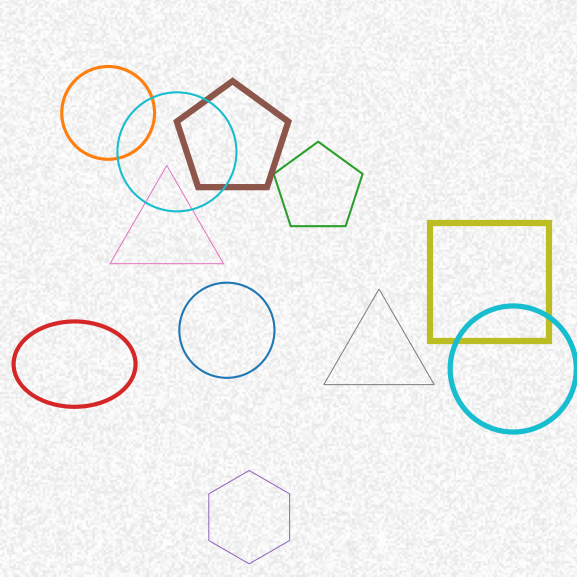[{"shape": "circle", "thickness": 1, "radius": 0.41, "center": [0.393, 0.427]}, {"shape": "circle", "thickness": 1.5, "radius": 0.4, "center": [0.187, 0.804]}, {"shape": "pentagon", "thickness": 1, "radius": 0.4, "center": [0.551, 0.673]}, {"shape": "oval", "thickness": 2, "radius": 0.53, "center": [0.129, 0.369]}, {"shape": "hexagon", "thickness": 0.5, "radius": 0.4, "center": [0.432, 0.104]}, {"shape": "pentagon", "thickness": 3, "radius": 0.51, "center": [0.403, 0.757]}, {"shape": "triangle", "thickness": 0.5, "radius": 0.57, "center": [0.289, 0.599]}, {"shape": "triangle", "thickness": 0.5, "radius": 0.55, "center": [0.656, 0.388]}, {"shape": "square", "thickness": 3, "radius": 0.51, "center": [0.847, 0.511]}, {"shape": "circle", "thickness": 1, "radius": 0.52, "center": [0.306, 0.736]}, {"shape": "circle", "thickness": 2.5, "radius": 0.55, "center": [0.889, 0.36]}]